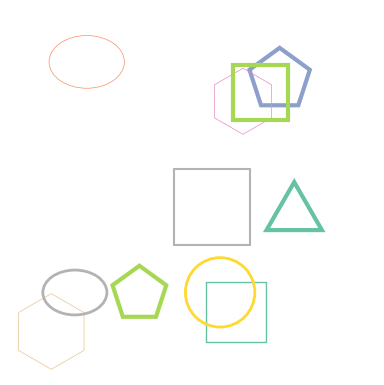[{"shape": "square", "thickness": 1, "radius": 0.39, "center": [0.613, 0.19]}, {"shape": "triangle", "thickness": 3, "radius": 0.42, "center": [0.764, 0.444]}, {"shape": "oval", "thickness": 0.5, "radius": 0.49, "center": [0.225, 0.839]}, {"shape": "pentagon", "thickness": 3, "radius": 0.41, "center": [0.726, 0.793]}, {"shape": "hexagon", "thickness": 0.5, "radius": 0.43, "center": [0.631, 0.737]}, {"shape": "square", "thickness": 3, "radius": 0.36, "center": [0.675, 0.76]}, {"shape": "pentagon", "thickness": 3, "radius": 0.37, "center": [0.362, 0.236]}, {"shape": "circle", "thickness": 2, "radius": 0.45, "center": [0.572, 0.241]}, {"shape": "hexagon", "thickness": 0.5, "radius": 0.49, "center": [0.133, 0.139]}, {"shape": "oval", "thickness": 2, "radius": 0.42, "center": [0.194, 0.24]}, {"shape": "square", "thickness": 1.5, "radius": 0.49, "center": [0.551, 0.463]}]